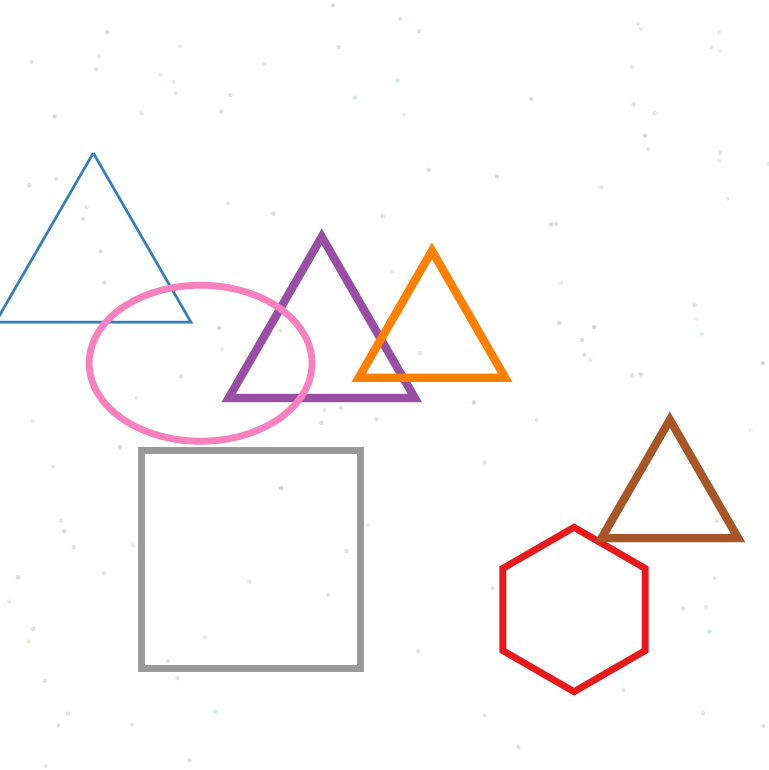[{"shape": "hexagon", "thickness": 2.5, "radius": 0.53, "center": [0.745, 0.208]}, {"shape": "triangle", "thickness": 1, "radius": 0.73, "center": [0.121, 0.655]}, {"shape": "triangle", "thickness": 3, "radius": 0.7, "center": [0.418, 0.553]}, {"shape": "triangle", "thickness": 3, "radius": 0.55, "center": [0.561, 0.564]}, {"shape": "triangle", "thickness": 3, "radius": 0.51, "center": [0.87, 0.352]}, {"shape": "oval", "thickness": 2.5, "radius": 0.72, "center": [0.261, 0.528]}, {"shape": "square", "thickness": 2.5, "radius": 0.71, "center": [0.325, 0.274]}]